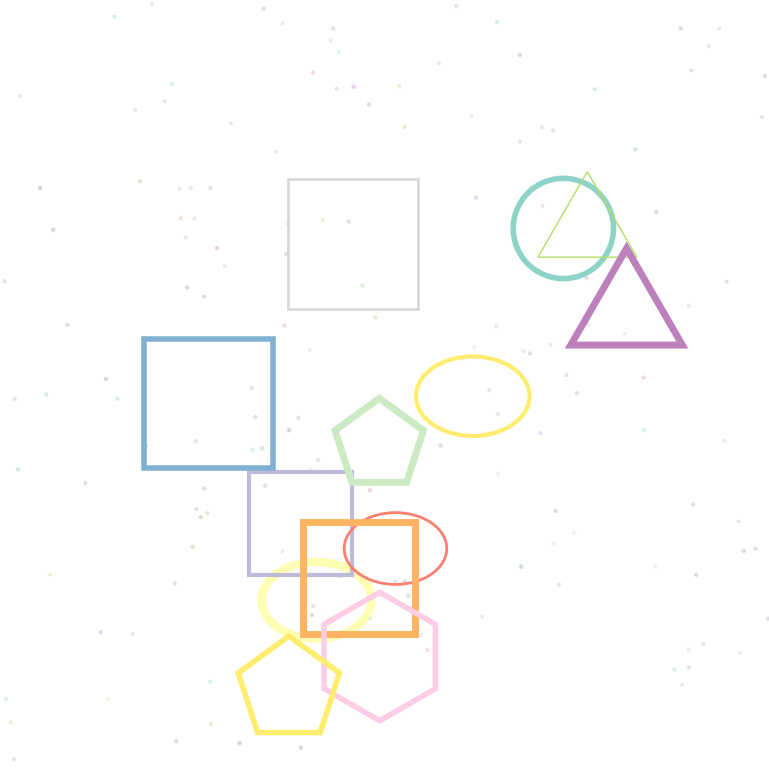[{"shape": "circle", "thickness": 2, "radius": 0.33, "center": [0.732, 0.703]}, {"shape": "oval", "thickness": 3, "radius": 0.36, "center": [0.411, 0.22]}, {"shape": "square", "thickness": 1.5, "radius": 0.33, "center": [0.391, 0.32]}, {"shape": "oval", "thickness": 1, "radius": 0.33, "center": [0.514, 0.288]}, {"shape": "square", "thickness": 2, "radius": 0.42, "center": [0.271, 0.476]}, {"shape": "square", "thickness": 2.5, "radius": 0.36, "center": [0.466, 0.249]}, {"shape": "triangle", "thickness": 0.5, "radius": 0.37, "center": [0.763, 0.703]}, {"shape": "hexagon", "thickness": 2, "radius": 0.42, "center": [0.493, 0.147]}, {"shape": "square", "thickness": 1, "radius": 0.42, "center": [0.458, 0.683]}, {"shape": "triangle", "thickness": 2.5, "radius": 0.42, "center": [0.814, 0.594]}, {"shape": "pentagon", "thickness": 2.5, "radius": 0.3, "center": [0.493, 0.422]}, {"shape": "pentagon", "thickness": 2, "radius": 0.35, "center": [0.375, 0.105]}, {"shape": "oval", "thickness": 1.5, "radius": 0.37, "center": [0.614, 0.485]}]